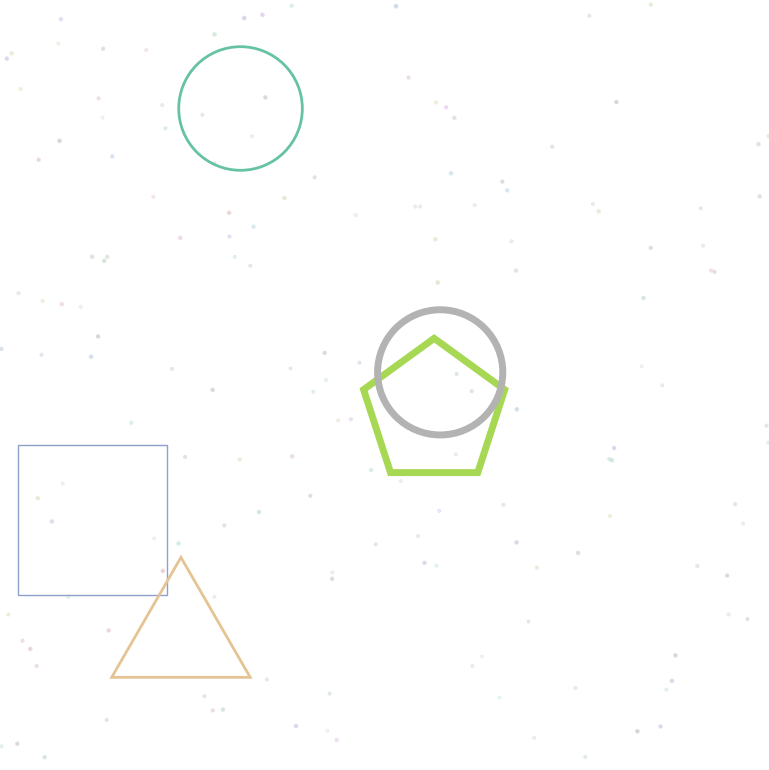[{"shape": "circle", "thickness": 1, "radius": 0.4, "center": [0.312, 0.859]}, {"shape": "square", "thickness": 0.5, "radius": 0.49, "center": [0.12, 0.324]}, {"shape": "pentagon", "thickness": 2.5, "radius": 0.48, "center": [0.564, 0.464]}, {"shape": "triangle", "thickness": 1, "radius": 0.52, "center": [0.235, 0.172]}, {"shape": "circle", "thickness": 2.5, "radius": 0.41, "center": [0.572, 0.516]}]